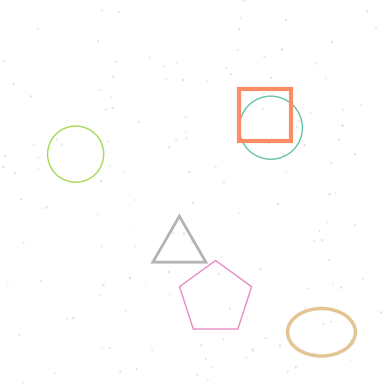[{"shape": "circle", "thickness": 1, "radius": 0.41, "center": [0.704, 0.668]}, {"shape": "square", "thickness": 3, "radius": 0.34, "center": [0.688, 0.701]}, {"shape": "pentagon", "thickness": 1, "radius": 0.49, "center": [0.56, 0.225]}, {"shape": "circle", "thickness": 1, "radius": 0.36, "center": [0.196, 0.6]}, {"shape": "oval", "thickness": 2.5, "radius": 0.44, "center": [0.835, 0.137]}, {"shape": "triangle", "thickness": 2, "radius": 0.4, "center": [0.466, 0.359]}]